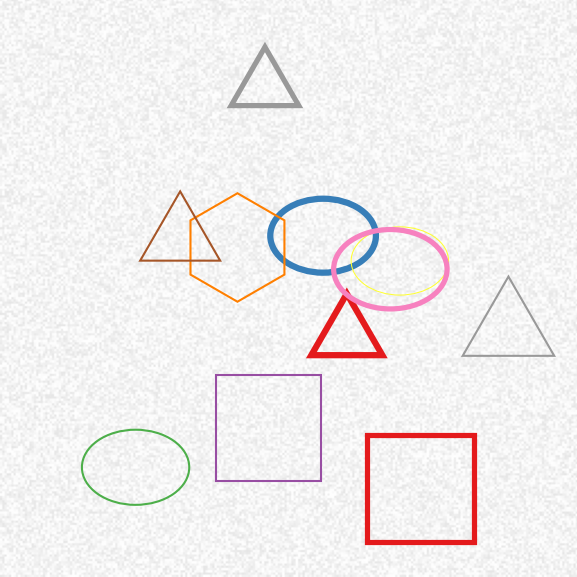[{"shape": "square", "thickness": 2.5, "radius": 0.46, "center": [0.728, 0.153]}, {"shape": "triangle", "thickness": 3, "radius": 0.35, "center": [0.601, 0.42]}, {"shape": "oval", "thickness": 3, "radius": 0.46, "center": [0.559, 0.591]}, {"shape": "oval", "thickness": 1, "radius": 0.46, "center": [0.235, 0.19]}, {"shape": "square", "thickness": 1, "radius": 0.46, "center": [0.465, 0.258]}, {"shape": "hexagon", "thickness": 1, "radius": 0.47, "center": [0.411, 0.571]}, {"shape": "oval", "thickness": 0.5, "radius": 0.42, "center": [0.692, 0.547]}, {"shape": "triangle", "thickness": 1, "radius": 0.4, "center": [0.312, 0.588]}, {"shape": "oval", "thickness": 2.5, "radius": 0.49, "center": [0.676, 0.533]}, {"shape": "triangle", "thickness": 2.5, "radius": 0.34, "center": [0.459, 0.85]}, {"shape": "triangle", "thickness": 1, "radius": 0.46, "center": [0.88, 0.429]}]